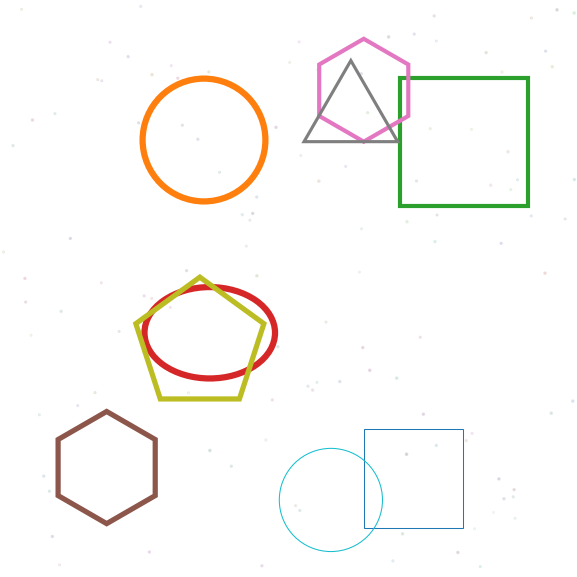[{"shape": "square", "thickness": 0.5, "radius": 0.43, "center": [0.716, 0.17]}, {"shape": "circle", "thickness": 3, "radius": 0.53, "center": [0.353, 0.757]}, {"shape": "square", "thickness": 2, "radius": 0.55, "center": [0.804, 0.754]}, {"shape": "oval", "thickness": 3, "radius": 0.57, "center": [0.363, 0.423]}, {"shape": "hexagon", "thickness": 2.5, "radius": 0.49, "center": [0.185, 0.19]}, {"shape": "hexagon", "thickness": 2, "radius": 0.45, "center": [0.63, 0.843]}, {"shape": "triangle", "thickness": 1.5, "radius": 0.47, "center": [0.608, 0.801]}, {"shape": "pentagon", "thickness": 2.5, "radius": 0.58, "center": [0.346, 0.403]}, {"shape": "circle", "thickness": 0.5, "radius": 0.45, "center": [0.573, 0.133]}]